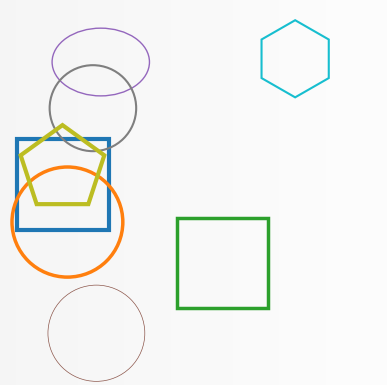[{"shape": "square", "thickness": 3, "radius": 0.59, "center": [0.164, 0.521]}, {"shape": "circle", "thickness": 2.5, "radius": 0.71, "center": [0.174, 0.423]}, {"shape": "square", "thickness": 2.5, "radius": 0.59, "center": [0.573, 0.317]}, {"shape": "oval", "thickness": 1, "radius": 0.63, "center": [0.26, 0.839]}, {"shape": "circle", "thickness": 0.5, "radius": 0.62, "center": [0.249, 0.134]}, {"shape": "circle", "thickness": 1.5, "radius": 0.56, "center": [0.24, 0.719]}, {"shape": "pentagon", "thickness": 3, "radius": 0.57, "center": [0.161, 0.562]}, {"shape": "hexagon", "thickness": 1.5, "radius": 0.5, "center": [0.762, 0.847]}]